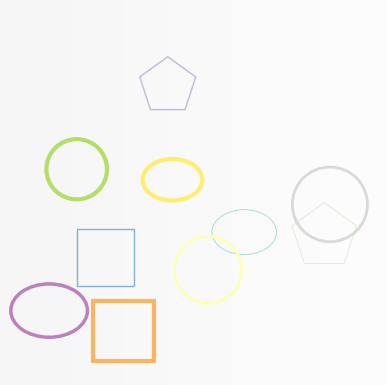[{"shape": "oval", "thickness": 0.5, "radius": 0.42, "center": [0.63, 0.397]}, {"shape": "circle", "thickness": 2, "radius": 0.43, "center": [0.537, 0.299]}, {"shape": "pentagon", "thickness": 1, "radius": 0.38, "center": [0.433, 0.777]}, {"shape": "square", "thickness": 1, "radius": 0.37, "center": [0.272, 0.331]}, {"shape": "square", "thickness": 3, "radius": 0.39, "center": [0.319, 0.14]}, {"shape": "circle", "thickness": 3, "radius": 0.39, "center": [0.198, 0.56]}, {"shape": "circle", "thickness": 2, "radius": 0.48, "center": [0.851, 0.469]}, {"shape": "oval", "thickness": 2.5, "radius": 0.49, "center": [0.127, 0.193]}, {"shape": "pentagon", "thickness": 0.5, "radius": 0.44, "center": [0.837, 0.387]}, {"shape": "oval", "thickness": 3, "radius": 0.39, "center": [0.445, 0.533]}]